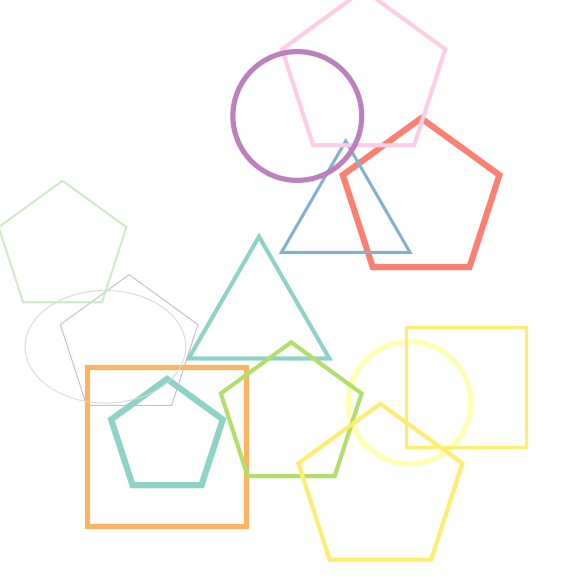[{"shape": "triangle", "thickness": 2, "radius": 0.7, "center": [0.448, 0.449]}, {"shape": "pentagon", "thickness": 3, "radius": 0.51, "center": [0.289, 0.241]}, {"shape": "circle", "thickness": 2.5, "radius": 0.53, "center": [0.709, 0.302]}, {"shape": "pentagon", "thickness": 0.5, "radius": 0.63, "center": [0.224, 0.398]}, {"shape": "pentagon", "thickness": 3, "radius": 0.71, "center": [0.729, 0.652]}, {"shape": "triangle", "thickness": 1.5, "radius": 0.64, "center": [0.599, 0.626]}, {"shape": "square", "thickness": 2.5, "radius": 0.69, "center": [0.288, 0.226]}, {"shape": "pentagon", "thickness": 2, "radius": 0.64, "center": [0.504, 0.278]}, {"shape": "pentagon", "thickness": 2, "radius": 0.74, "center": [0.63, 0.868]}, {"shape": "oval", "thickness": 0.5, "radius": 0.7, "center": [0.183, 0.399]}, {"shape": "circle", "thickness": 2.5, "radius": 0.56, "center": [0.515, 0.798]}, {"shape": "pentagon", "thickness": 1, "radius": 0.58, "center": [0.108, 0.57]}, {"shape": "square", "thickness": 1.5, "radius": 0.52, "center": [0.808, 0.329]}, {"shape": "pentagon", "thickness": 2, "radius": 0.75, "center": [0.659, 0.151]}]